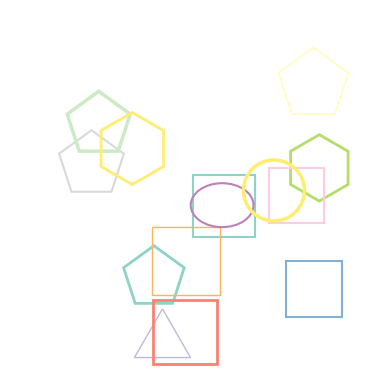[{"shape": "square", "thickness": 1.5, "radius": 0.4, "center": [0.581, 0.465]}, {"shape": "pentagon", "thickness": 2, "radius": 0.41, "center": [0.4, 0.279]}, {"shape": "pentagon", "thickness": 1, "radius": 0.48, "center": [0.814, 0.781]}, {"shape": "triangle", "thickness": 1, "radius": 0.42, "center": [0.422, 0.113]}, {"shape": "square", "thickness": 2, "radius": 0.42, "center": [0.481, 0.138]}, {"shape": "square", "thickness": 1.5, "radius": 0.36, "center": [0.816, 0.248]}, {"shape": "square", "thickness": 1, "radius": 0.45, "center": [0.483, 0.323]}, {"shape": "hexagon", "thickness": 2, "radius": 0.43, "center": [0.829, 0.564]}, {"shape": "square", "thickness": 1.5, "radius": 0.36, "center": [0.77, 0.492]}, {"shape": "pentagon", "thickness": 1.5, "radius": 0.44, "center": [0.238, 0.573]}, {"shape": "oval", "thickness": 1.5, "radius": 0.41, "center": [0.577, 0.467]}, {"shape": "pentagon", "thickness": 2.5, "radius": 0.43, "center": [0.256, 0.677]}, {"shape": "hexagon", "thickness": 2, "radius": 0.47, "center": [0.344, 0.614]}, {"shape": "circle", "thickness": 2.5, "radius": 0.4, "center": [0.712, 0.505]}]